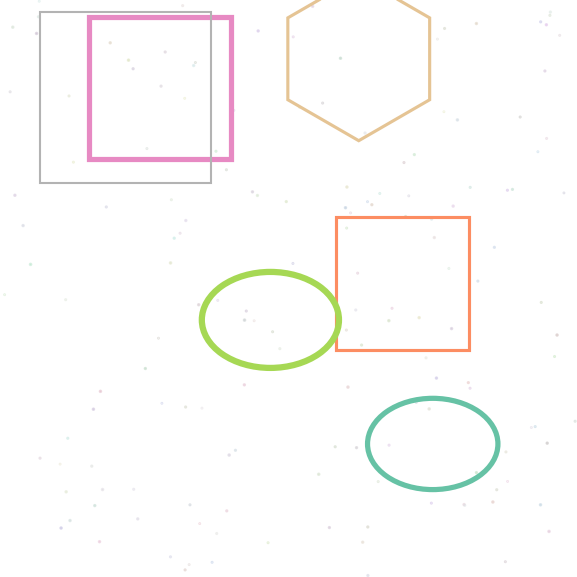[{"shape": "oval", "thickness": 2.5, "radius": 0.56, "center": [0.749, 0.23]}, {"shape": "square", "thickness": 1.5, "radius": 0.58, "center": [0.697, 0.509]}, {"shape": "square", "thickness": 2.5, "radius": 0.61, "center": [0.277, 0.847]}, {"shape": "oval", "thickness": 3, "radius": 0.59, "center": [0.468, 0.445]}, {"shape": "hexagon", "thickness": 1.5, "radius": 0.71, "center": [0.621, 0.897]}, {"shape": "square", "thickness": 1, "radius": 0.74, "center": [0.217, 0.83]}]